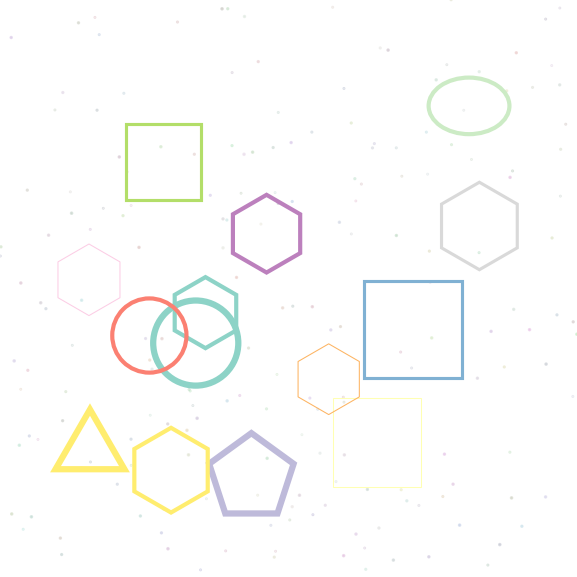[{"shape": "circle", "thickness": 3, "radius": 0.37, "center": [0.339, 0.405]}, {"shape": "hexagon", "thickness": 2, "radius": 0.31, "center": [0.356, 0.458]}, {"shape": "square", "thickness": 0.5, "radius": 0.38, "center": [0.652, 0.233]}, {"shape": "pentagon", "thickness": 3, "radius": 0.38, "center": [0.435, 0.172]}, {"shape": "circle", "thickness": 2, "radius": 0.32, "center": [0.259, 0.418]}, {"shape": "square", "thickness": 1.5, "radius": 0.42, "center": [0.716, 0.428]}, {"shape": "hexagon", "thickness": 0.5, "radius": 0.31, "center": [0.569, 0.343]}, {"shape": "square", "thickness": 1.5, "radius": 0.33, "center": [0.283, 0.718]}, {"shape": "hexagon", "thickness": 0.5, "radius": 0.31, "center": [0.154, 0.515]}, {"shape": "hexagon", "thickness": 1.5, "radius": 0.38, "center": [0.83, 0.608]}, {"shape": "hexagon", "thickness": 2, "radius": 0.34, "center": [0.462, 0.595]}, {"shape": "oval", "thickness": 2, "radius": 0.35, "center": [0.812, 0.816]}, {"shape": "hexagon", "thickness": 2, "radius": 0.37, "center": [0.296, 0.185]}, {"shape": "triangle", "thickness": 3, "radius": 0.34, "center": [0.156, 0.221]}]